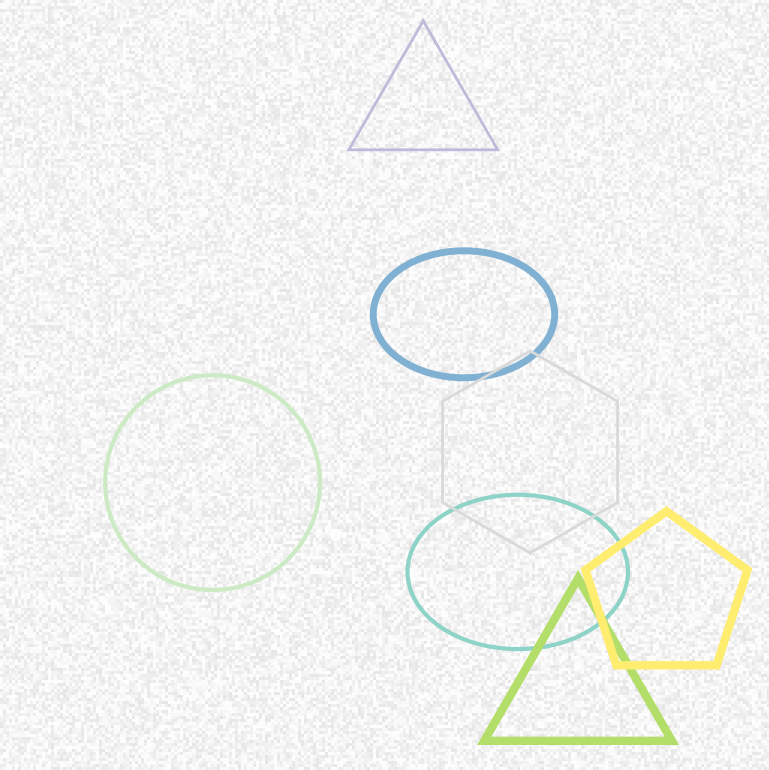[{"shape": "oval", "thickness": 1.5, "radius": 0.72, "center": [0.672, 0.257]}, {"shape": "triangle", "thickness": 1, "radius": 0.56, "center": [0.55, 0.861]}, {"shape": "oval", "thickness": 2.5, "radius": 0.59, "center": [0.603, 0.592]}, {"shape": "triangle", "thickness": 3, "radius": 0.7, "center": [0.751, 0.108]}, {"shape": "hexagon", "thickness": 1, "radius": 0.66, "center": [0.688, 0.413]}, {"shape": "circle", "thickness": 1.5, "radius": 0.7, "center": [0.276, 0.373]}, {"shape": "pentagon", "thickness": 3, "radius": 0.55, "center": [0.866, 0.225]}]